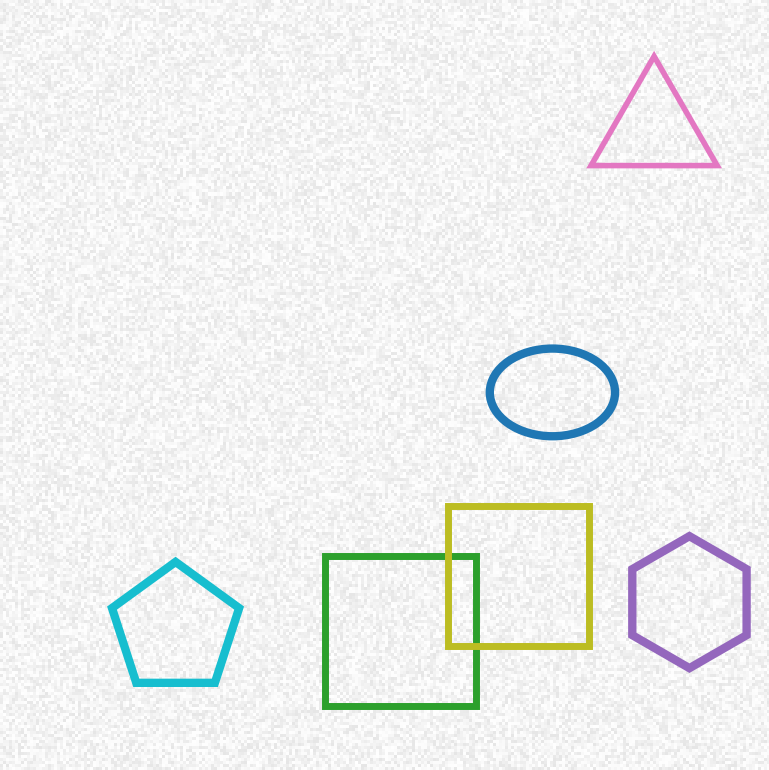[{"shape": "oval", "thickness": 3, "radius": 0.41, "center": [0.717, 0.49]}, {"shape": "square", "thickness": 2.5, "radius": 0.49, "center": [0.52, 0.18]}, {"shape": "hexagon", "thickness": 3, "radius": 0.43, "center": [0.895, 0.218]}, {"shape": "triangle", "thickness": 2, "radius": 0.47, "center": [0.849, 0.832]}, {"shape": "square", "thickness": 2.5, "radius": 0.46, "center": [0.673, 0.252]}, {"shape": "pentagon", "thickness": 3, "radius": 0.43, "center": [0.228, 0.183]}]